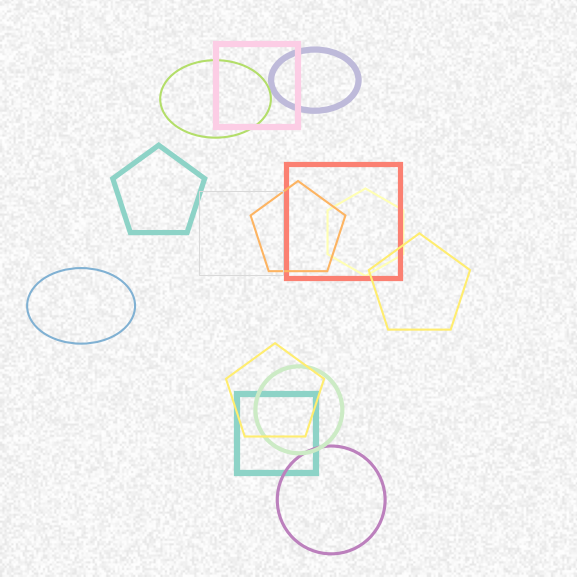[{"shape": "pentagon", "thickness": 2.5, "radius": 0.42, "center": [0.275, 0.664]}, {"shape": "square", "thickness": 3, "radius": 0.34, "center": [0.478, 0.248]}, {"shape": "hexagon", "thickness": 1, "radius": 0.38, "center": [0.633, 0.597]}, {"shape": "oval", "thickness": 3, "radius": 0.38, "center": [0.545, 0.86]}, {"shape": "square", "thickness": 2.5, "radius": 0.49, "center": [0.594, 0.617]}, {"shape": "oval", "thickness": 1, "radius": 0.47, "center": [0.14, 0.47]}, {"shape": "pentagon", "thickness": 1, "radius": 0.43, "center": [0.516, 0.599]}, {"shape": "oval", "thickness": 1, "radius": 0.48, "center": [0.373, 0.828]}, {"shape": "square", "thickness": 3, "radius": 0.36, "center": [0.445, 0.851]}, {"shape": "square", "thickness": 0.5, "radius": 0.37, "center": [0.418, 0.595]}, {"shape": "circle", "thickness": 1.5, "radius": 0.47, "center": [0.573, 0.133]}, {"shape": "circle", "thickness": 2, "radius": 0.38, "center": [0.518, 0.29]}, {"shape": "pentagon", "thickness": 1, "radius": 0.45, "center": [0.476, 0.316]}, {"shape": "pentagon", "thickness": 1, "radius": 0.46, "center": [0.726, 0.503]}]